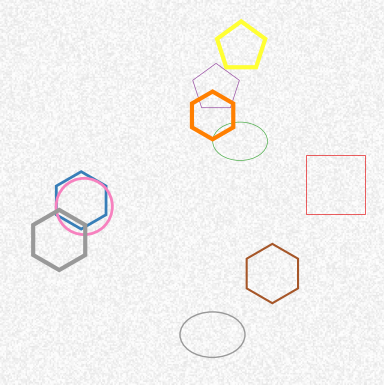[{"shape": "square", "thickness": 0.5, "radius": 0.38, "center": [0.872, 0.522]}, {"shape": "hexagon", "thickness": 2, "radius": 0.37, "center": [0.211, 0.48]}, {"shape": "oval", "thickness": 0.5, "radius": 0.36, "center": [0.624, 0.633]}, {"shape": "pentagon", "thickness": 0.5, "radius": 0.32, "center": [0.561, 0.772]}, {"shape": "hexagon", "thickness": 3, "radius": 0.31, "center": [0.552, 0.7]}, {"shape": "pentagon", "thickness": 3, "radius": 0.33, "center": [0.626, 0.879]}, {"shape": "hexagon", "thickness": 1.5, "radius": 0.39, "center": [0.707, 0.289]}, {"shape": "circle", "thickness": 2, "radius": 0.37, "center": [0.219, 0.464]}, {"shape": "hexagon", "thickness": 3, "radius": 0.39, "center": [0.154, 0.377]}, {"shape": "oval", "thickness": 1, "radius": 0.42, "center": [0.552, 0.131]}]